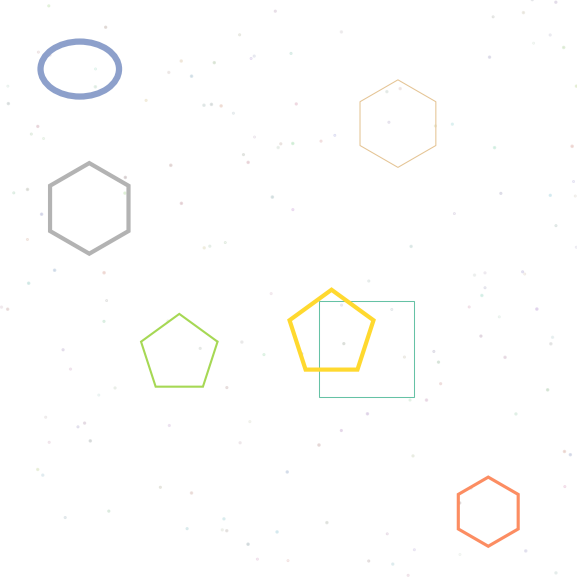[{"shape": "square", "thickness": 0.5, "radius": 0.41, "center": [0.635, 0.395]}, {"shape": "hexagon", "thickness": 1.5, "radius": 0.3, "center": [0.845, 0.113]}, {"shape": "oval", "thickness": 3, "radius": 0.34, "center": [0.138, 0.88]}, {"shape": "pentagon", "thickness": 1, "radius": 0.35, "center": [0.31, 0.386]}, {"shape": "pentagon", "thickness": 2, "radius": 0.38, "center": [0.574, 0.421]}, {"shape": "hexagon", "thickness": 0.5, "radius": 0.38, "center": [0.689, 0.785]}, {"shape": "hexagon", "thickness": 2, "radius": 0.39, "center": [0.155, 0.638]}]